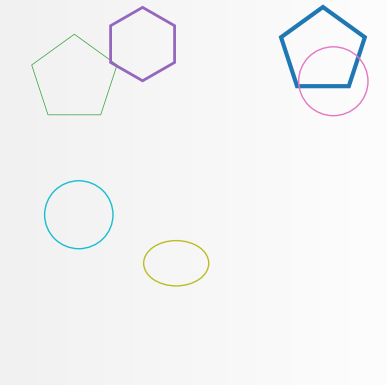[{"shape": "pentagon", "thickness": 3, "radius": 0.57, "center": [0.833, 0.868]}, {"shape": "pentagon", "thickness": 0.5, "radius": 0.58, "center": [0.192, 0.795]}, {"shape": "hexagon", "thickness": 2, "radius": 0.48, "center": [0.368, 0.885]}, {"shape": "circle", "thickness": 1, "radius": 0.45, "center": [0.86, 0.789]}, {"shape": "oval", "thickness": 1, "radius": 0.42, "center": [0.455, 0.316]}, {"shape": "circle", "thickness": 1, "radius": 0.44, "center": [0.203, 0.442]}]